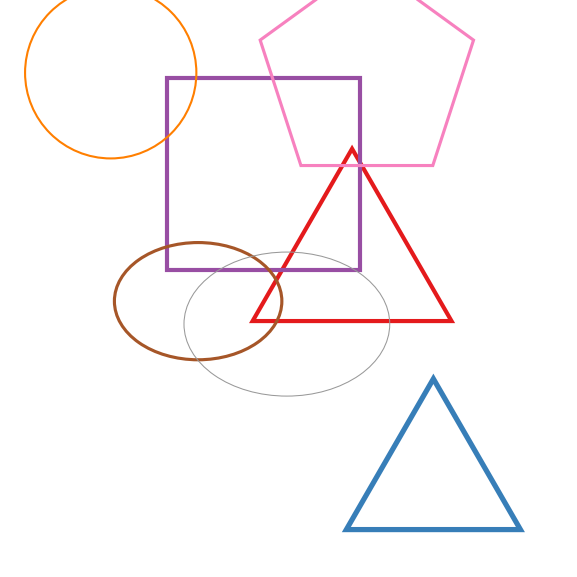[{"shape": "triangle", "thickness": 2, "radius": 0.99, "center": [0.61, 0.543]}, {"shape": "triangle", "thickness": 2.5, "radius": 0.87, "center": [0.75, 0.169]}, {"shape": "square", "thickness": 2, "radius": 0.83, "center": [0.456, 0.698]}, {"shape": "circle", "thickness": 1, "radius": 0.74, "center": [0.192, 0.873]}, {"shape": "oval", "thickness": 1.5, "radius": 0.72, "center": [0.343, 0.478]}, {"shape": "pentagon", "thickness": 1.5, "radius": 0.97, "center": [0.635, 0.87]}, {"shape": "oval", "thickness": 0.5, "radius": 0.89, "center": [0.497, 0.438]}]